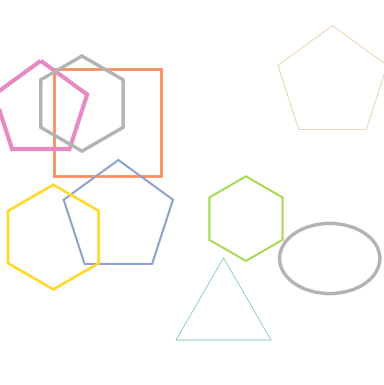[{"shape": "triangle", "thickness": 0.5, "radius": 0.71, "center": [0.581, 0.188]}, {"shape": "square", "thickness": 2, "radius": 0.69, "center": [0.279, 0.683]}, {"shape": "pentagon", "thickness": 1.5, "radius": 0.75, "center": [0.307, 0.435]}, {"shape": "pentagon", "thickness": 3, "radius": 0.63, "center": [0.106, 0.715]}, {"shape": "hexagon", "thickness": 1.5, "radius": 0.55, "center": [0.639, 0.432]}, {"shape": "hexagon", "thickness": 2, "radius": 0.68, "center": [0.139, 0.384]}, {"shape": "pentagon", "thickness": 0.5, "radius": 0.75, "center": [0.864, 0.784]}, {"shape": "hexagon", "thickness": 2.5, "radius": 0.62, "center": [0.213, 0.731]}, {"shape": "oval", "thickness": 2.5, "radius": 0.65, "center": [0.856, 0.329]}]